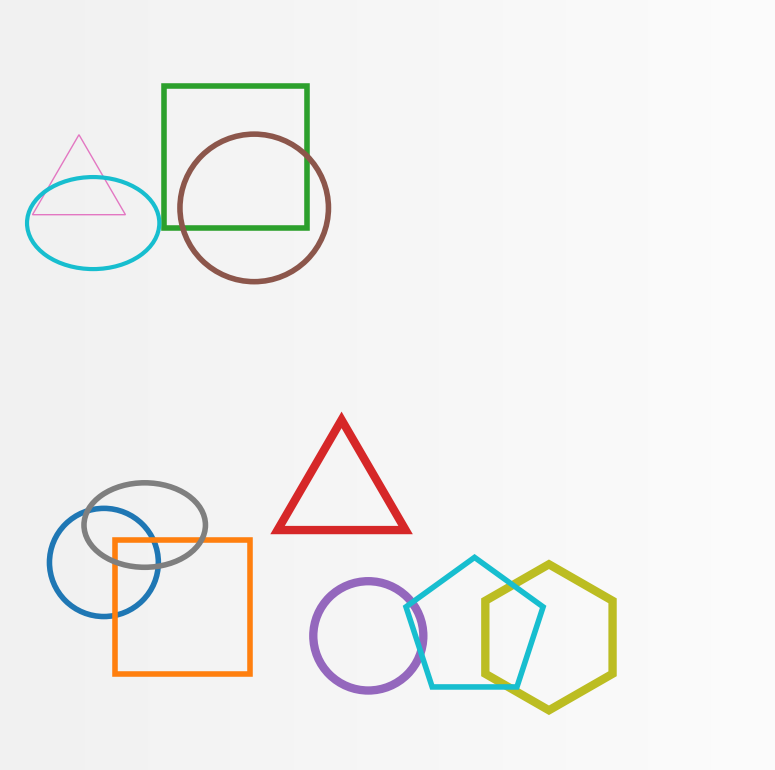[{"shape": "circle", "thickness": 2, "radius": 0.35, "center": [0.134, 0.27]}, {"shape": "square", "thickness": 2, "radius": 0.43, "center": [0.236, 0.211]}, {"shape": "square", "thickness": 2, "radius": 0.46, "center": [0.303, 0.797]}, {"shape": "triangle", "thickness": 3, "radius": 0.48, "center": [0.441, 0.359]}, {"shape": "circle", "thickness": 3, "radius": 0.35, "center": [0.475, 0.174]}, {"shape": "circle", "thickness": 2, "radius": 0.48, "center": [0.328, 0.73]}, {"shape": "triangle", "thickness": 0.5, "radius": 0.35, "center": [0.102, 0.756]}, {"shape": "oval", "thickness": 2, "radius": 0.39, "center": [0.187, 0.318]}, {"shape": "hexagon", "thickness": 3, "radius": 0.47, "center": [0.708, 0.172]}, {"shape": "pentagon", "thickness": 2, "radius": 0.47, "center": [0.612, 0.183]}, {"shape": "oval", "thickness": 1.5, "radius": 0.43, "center": [0.12, 0.71]}]